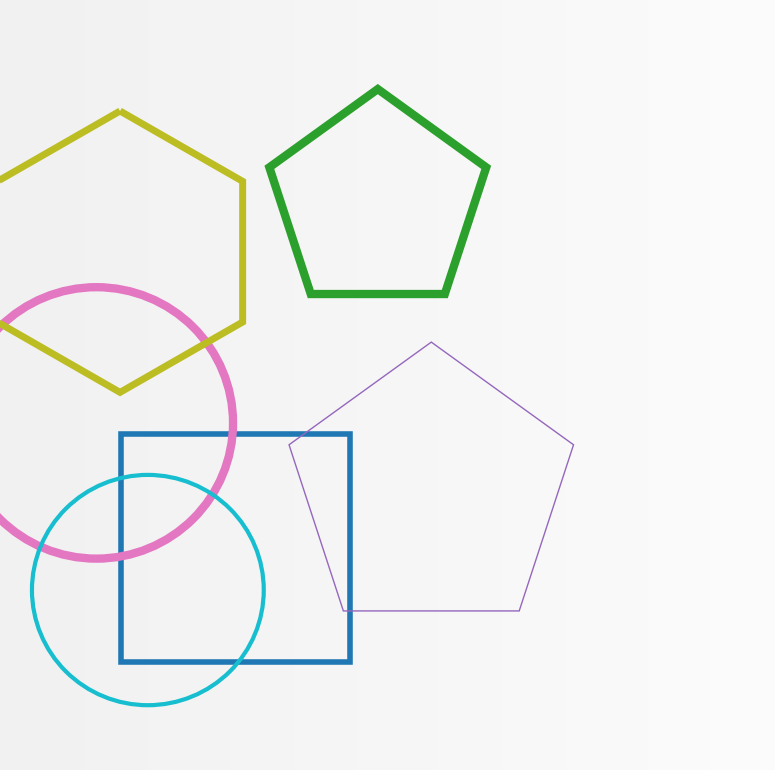[{"shape": "square", "thickness": 2, "radius": 0.74, "center": [0.304, 0.288]}, {"shape": "pentagon", "thickness": 3, "radius": 0.74, "center": [0.487, 0.737]}, {"shape": "pentagon", "thickness": 0.5, "radius": 0.96, "center": [0.556, 0.363]}, {"shape": "circle", "thickness": 3, "radius": 0.88, "center": [0.124, 0.451]}, {"shape": "hexagon", "thickness": 2.5, "radius": 0.91, "center": [0.155, 0.673]}, {"shape": "circle", "thickness": 1.5, "radius": 0.75, "center": [0.191, 0.234]}]